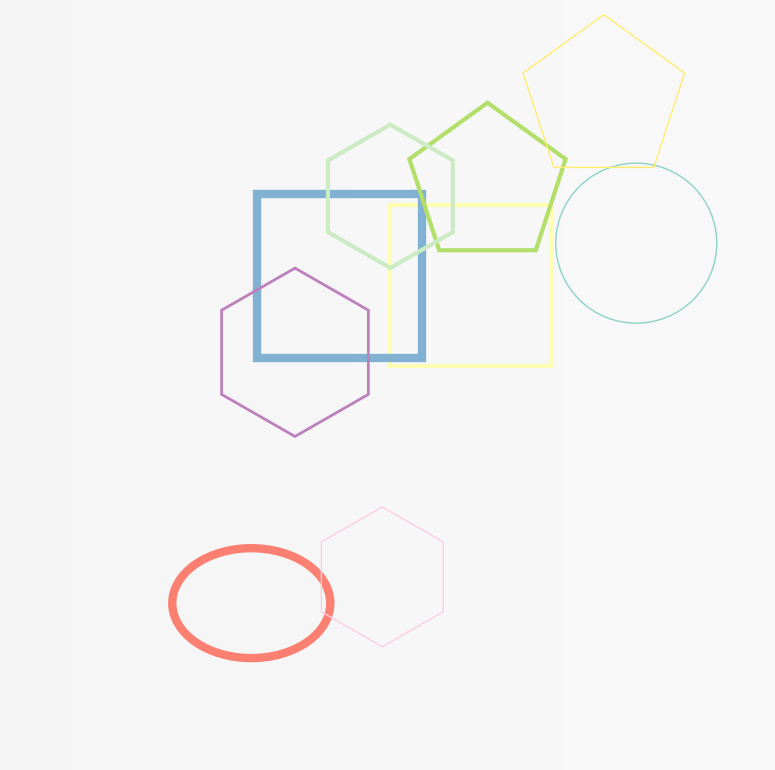[{"shape": "circle", "thickness": 0.5, "radius": 0.52, "center": [0.821, 0.684]}, {"shape": "square", "thickness": 1.5, "radius": 0.52, "center": [0.607, 0.629]}, {"shape": "oval", "thickness": 3, "radius": 0.51, "center": [0.324, 0.217]}, {"shape": "square", "thickness": 3, "radius": 0.53, "center": [0.438, 0.642]}, {"shape": "pentagon", "thickness": 1.5, "radius": 0.53, "center": [0.629, 0.761]}, {"shape": "hexagon", "thickness": 0.5, "radius": 0.45, "center": [0.493, 0.251]}, {"shape": "hexagon", "thickness": 1, "radius": 0.55, "center": [0.381, 0.542]}, {"shape": "hexagon", "thickness": 1.5, "radius": 0.47, "center": [0.504, 0.745]}, {"shape": "pentagon", "thickness": 0.5, "radius": 0.55, "center": [0.779, 0.871]}]